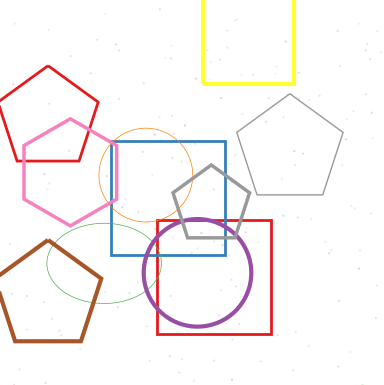[{"shape": "pentagon", "thickness": 2, "radius": 0.68, "center": [0.125, 0.692]}, {"shape": "square", "thickness": 2, "radius": 0.74, "center": [0.556, 0.281]}, {"shape": "square", "thickness": 2, "radius": 0.74, "center": [0.436, 0.486]}, {"shape": "oval", "thickness": 0.5, "radius": 0.74, "center": [0.271, 0.316]}, {"shape": "circle", "thickness": 3, "radius": 0.7, "center": [0.513, 0.291]}, {"shape": "circle", "thickness": 0.5, "radius": 0.61, "center": [0.379, 0.545]}, {"shape": "square", "thickness": 3, "radius": 0.59, "center": [0.645, 0.9]}, {"shape": "pentagon", "thickness": 3, "radius": 0.73, "center": [0.125, 0.231]}, {"shape": "hexagon", "thickness": 2.5, "radius": 0.7, "center": [0.183, 0.552]}, {"shape": "pentagon", "thickness": 2.5, "radius": 0.52, "center": [0.549, 0.467]}, {"shape": "pentagon", "thickness": 1, "radius": 0.73, "center": [0.753, 0.611]}]